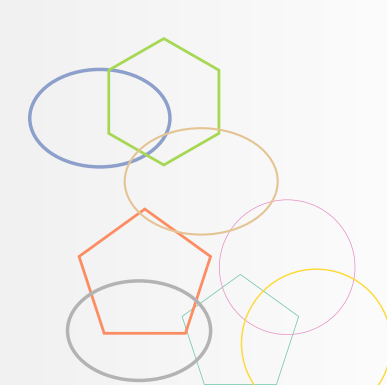[{"shape": "pentagon", "thickness": 0.5, "radius": 0.79, "center": [0.62, 0.129]}, {"shape": "pentagon", "thickness": 2, "radius": 0.89, "center": [0.374, 0.279]}, {"shape": "oval", "thickness": 2.5, "radius": 0.9, "center": [0.258, 0.693]}, {"shape": "circle", "thickness": 0.5, "radius": 0.88, "center": [0.741, 0.306]}, {"shape": "hexagon", "thickness": 2, "radius": 0.82, "center": [0.423, 0.736]}, {"shape": "circle", "thickness": 1, "radius": 0.97, "center": [0.816, 0.108]}, {"shape": "oval", "thickness": 1.5, "radius": 0.99, "center": [0.519, 0.529]}, {"shape": "oval", "thickness": 2.5, "radius": 0.92, "center": [0.359, 0.141]}]